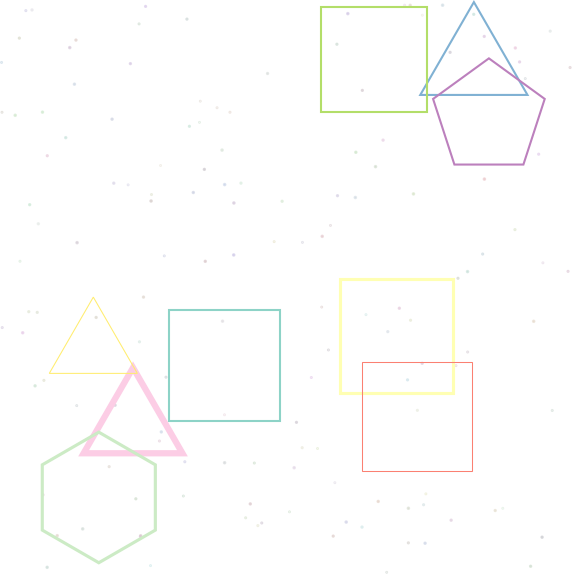[{"shape": "square", "thickness": 1, "radius": 0.48, "center": [0.389, 0.366]}, {"shape": "square", "thickness": 1.5, "radius": 0.49, "center": [0.686, 0.417]}, {"shape": "square", "thickness": 0.5, "radius": 0.47, "center": [0.722, 0.278]}, {"shape": "triangle", "thickness": 1, "radius": 0.54, "center": [0.821, 0.888]}, {"shape": "square", "thickness": 1, "radius": 0.46, "center": [0.648, 0.896]}, {"shape": "triangle", "thickness": 3, "radius": 0.49, "center": [0.23, 0.264]}, {"shape": "pentagon", "thickness": 1, "radius": 0.51, "center": [0.847, 0.796]}, {"shape": "hexagon", "thickness": 1.5, "radius": 0.57, "center": [0.171, 0.138]}, {"shape": "triangle", "thickness": 0.5, "radius": 0.44, "center": [0.162, 0.397]}]